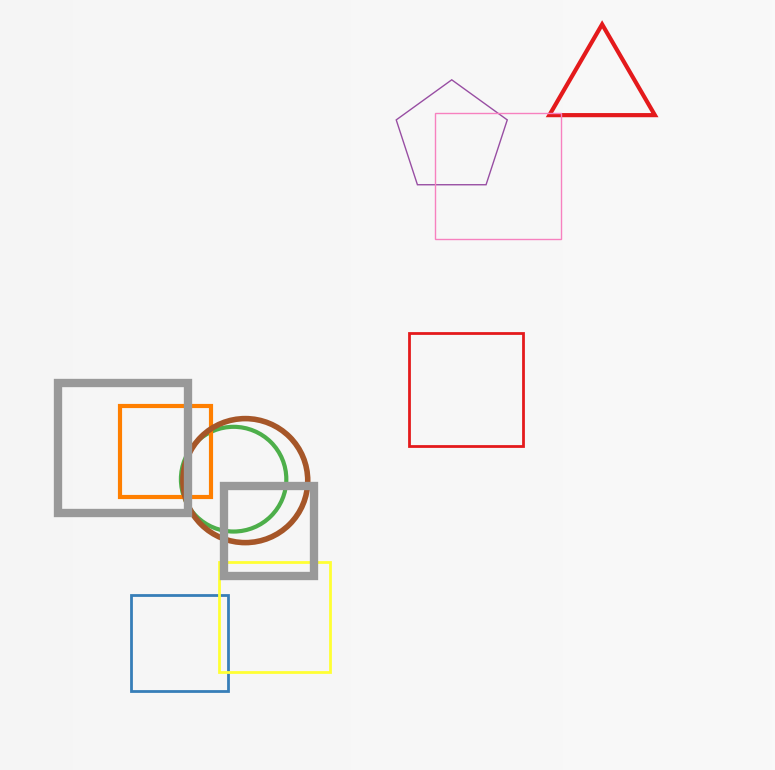[{"shape": "square", "thickness": 1, "radius": 0.37, "center": [0.602, 0.494]}, {"shape": "triangle", "thickness": 1.5, "radius": 0.39, "center": [0.777, 0.89]}, {"shape": "square", "thickness": 1, "radius": 0.31, "center": [0.231, 0.165]}, {"shape": "circle", "thickness": 1.5, "radius": 0.34, "center": [0.301, 0.378]}, {"shape": "pentagon", "thickness": 0.5, "radius": 0.38, "center": [0.583, 0.821]}, {"shape": "square", "thickness": 1.5, "radius": 0.29, "center": [0.214, 0.414]}, {"shape": "square", "thickness": 1, "radius": 0.36, "center": [0.355, 0.199]}, {"shape": "circle", "thickness": 2, "radius": 0.4, "center": [0.317, 0.376]}, {"shape": "square", "thickness": 0.5, "radius": 0.41, "center": [0.642, 0.771]}, {"shape": "square", "thickness": 3, "radius": 0.29, "center": [0.347, 0.31]}, {"shape": "square", "thickness": 3, "radius": 0.42, "center": [0.159, 0.418]}]